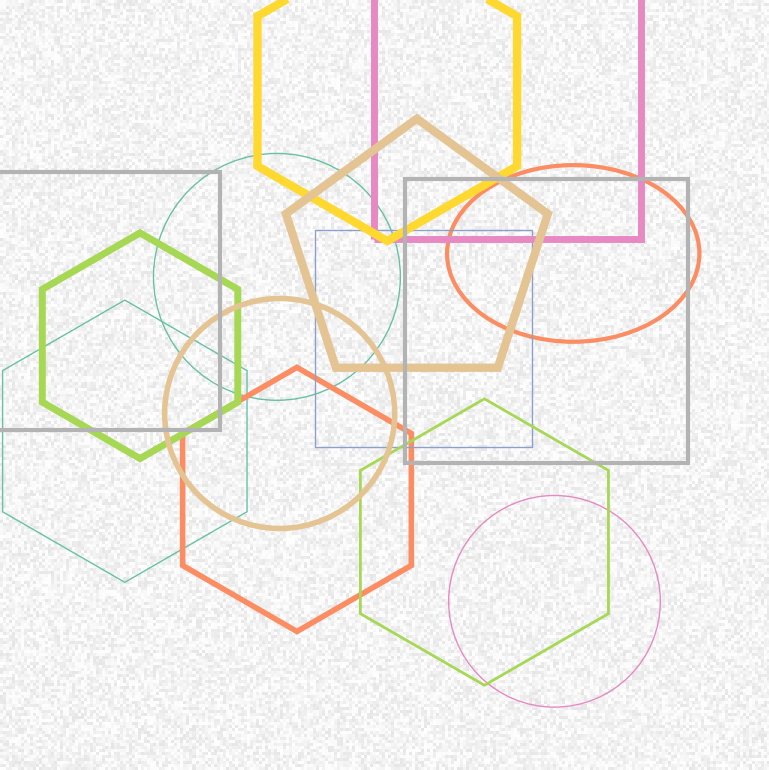[{"shape": "hexagon", "thickness": 0.5, "radius": 0.92, "center": [0.162, 0.427]}, {"shape": "circle", "thickness": 0.5, "radius": 0.8, "center": [0.36, 0.64]}, {"shape": "oval", "thickness": 1.5, "radius": 0.82, "center": [0.744, 0.671]}, {"shape": "hexagon", "thickness": 2, "radius": 0.86, "center": [0.386, 0.351]}, {"shape": "square", "thickness": 0.5, "radius": 0.7, "center": [0.55, 0.56]}, {"shape": "square", "thickness": 2.5, "radius": 0.87, "center": [0.659, 0.863]}, {"shape": "circle", "thickness": 0.5, "radius": 0.69, "center": [0.72, 0.219]}, {"shape": "hexagon", "thickness": 1, "radius": 0.93, "center": [0.629, 0.296]}, {"shape": "hexagon", "thickness": 2.5, "radius": 0.73, "center": [0.182, 0.551]}, {"shape": "hexagon", "thickness": 3, "radius": 0.97, "center": [0.503, 0.882]}, {"shape": "circle", "thickness": 2, "radius": 0.75, "center": [0.363, 0.463]}, {"shape": "pentagon", "thickness": 3, "radius": 0.89, "center": [0.541, 0.667]}, {"shape": "square", "thickness": 1.5, "radius": 0.92, "center": [0.71, 0.584]}, {"shape": "square", "thickness": 1.5, "radius": 0.84, "center": [0.118, 0.609]}]